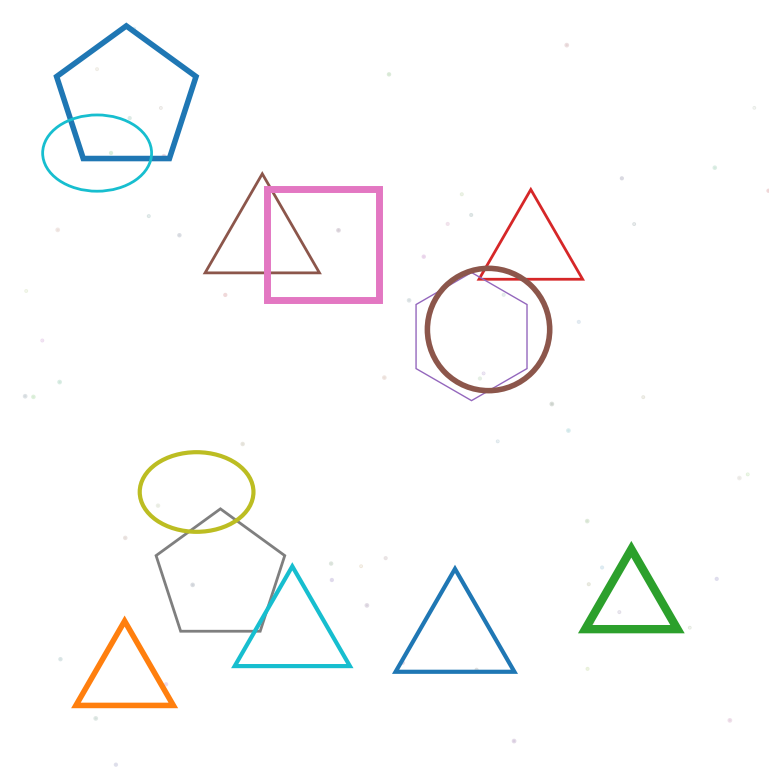[{"shape": "pentagon", "thickness": 2, "radius": 0.48, "center": [0.164, 0.871]}, {"shape": "triangle", "thickness": 1.5, "radius": 0.45, "center": [0.591, 0.172]}, {"shape": "triangle", "thickness": 2, "radius": 0.37, "center": [0.162, 0.12]}, {"shape": "triangle", "thickness": 3, "radius": 0.35, "center": [0.82, 0.218]}, {"shape": "triangle", "thickness": 1, "radius": 0.39, "center": [0.689, 0.676]}, {"shape": "hexagon", "thickness": 0.5, "radius": 0.42, "center": [0.612, 0.563]}, {"shape": "triangle", "thickness": 1, "radius": 0.43, "center": [0.341, 0.689]}, {"shape": "circle", "thickness": 2, "radius": 0.4, "center": [0.634, 0.572]}, {"shape": "square", "thickness": 2.5, "radius": 0.36, "center": [0.42, 0.682]}, {"shape": "pentagon", "thickness": 1, "radius": 0.44, "center": [0.286, 0.251]}, {"shape": "oval", "thickness": 1.5, "radius": 0.37, "center": [0.255, 0.361]}, {"shape": "oval", "thickness": 1, "radius": 0.35, "center": [0.126, 0.801]}, {"shape": "triangle", "thickness": 1.5, "radius": 0.43, "center": [0.38, 0.178]}]